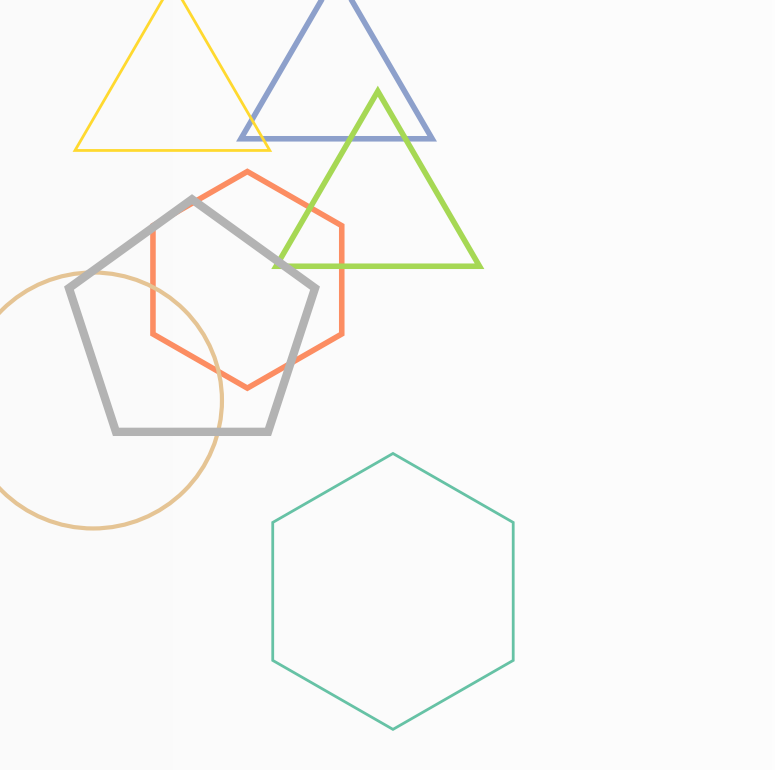[{"shape": "hexagon", "thickness": 1, "radius": 0.9, "center": [0.507, 0.232]}, {"shape": "hexagon", "thickness": 2, "radius": 0.7, "center": [0.319, 0.637]}, {"shape": "triangle", "thickness": 2, "radius": 0.71, "center": [0.434, 0.891]}, {"shape": "triangle", "thickness": 2, "radius": 0.76, "center": [0.488, 0.73]}, {"shape": "triangle", "thickness": 1, "radius": 0.73, "center": [0.222, 0.877]}, {"shape": "circle", "thickness": 1.5, "radius": 0.83, "center": [0.12, 0.48]}, {"shape": "pentagon", "thickness": 3, "radius": 0.83, "center": [0.248, 0.574]}]